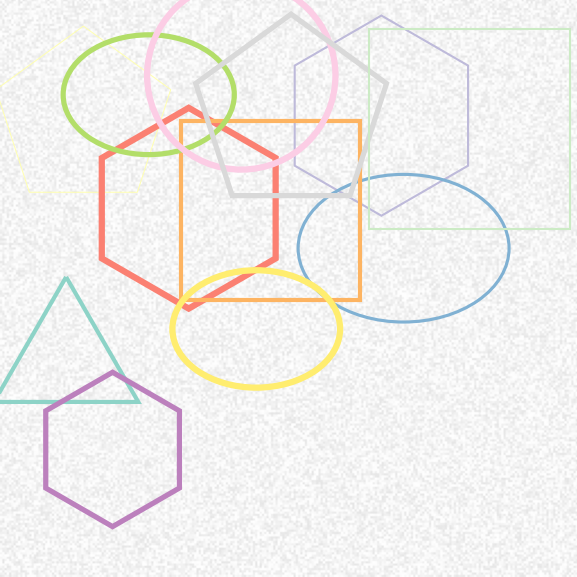[{"shape": "triangle", "thickness": 2, "radius": 0.72, "center": [0.115, 0.375]}, {"shape": "pentagon", "thickness": 0.5, "radius": 0.8, "center": [0.144, 0.795]}, {"shape": "hexagon", "thickness": 1, "radius": 0.87, "center": [0.66, 0.799]}, {"shape": "hexagon", "thickness": 3, "radius": 0.87, "center": [0.327, 0.639]}, {"shape": "oval", "thickness": 1.5, "radius": 0.91, "center": [0.699, 0.569]}, {"shape": "square", "thickness": 2, "radius": 0.77, "center": [0.468, 0.634]}, {"shape": "oval", "thickness": 2.5, "radius": 0.74, "center": [0.258, 0.835]}, {"shape": "circle", "thickness": 3, "radius": 0.82, "center": [0.418, 0.869]}, {"shape": "pentagon", "thickness": 2.5, "radius": 0.87, "center": [0.504, 0.801]}, {"shape": "hexagon", "thickness": 2.5, "radius": 0.67, "center": [0.195, 0.221]}, {"shape": "square", "thickness": 1, "radius": 0.87, "center": [0.813, 0.776]}, {"shape": "oval", "thickness": 3, "radius": 0.73, "center": [0.444, 0.43]}]